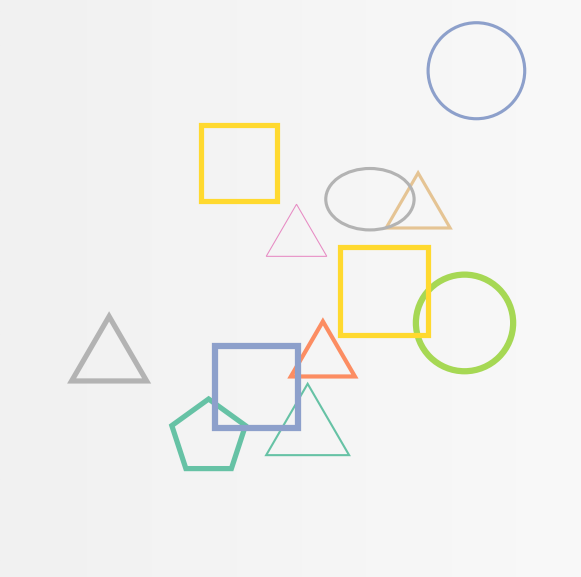[{"shape": "triangle", "thickness": 1, "radius": 0.41, "center": [0.529, 0.252]}, {"shape": "pentagon", "thickness": 2.5, "radius": 0.33, "center": [0.359, 0.242]}, {"shape": "triangle", "thickness": 2, "radius": 0.32, "center": [0.556, 0.379]}, {"shape": "square", "thickness": 3, "radius": 0.36, "center": [0.441, 0.329]}, {"shape": "circle", "thickness": 1.5, "radius": 0.42, "center": [0.82, 0.877]}, {"shape": "triangle", "thickness": 0.5, "radius": 0.3, "center": [0.51, 0.585]}, {"shape": "circle", "thickness": 3, "radius": 0.42, "center": [0.799, 0.44]}, {"shape": "square", "thickness": 2.5, "radius": 0.33, "center": [0.411, 0.717]}, {"shape": "square", "thickness": 2.5, "radius": 0.38, "center": [0.661, 0.495]}, {"shape": "triangle", "thickness": 1.5, "radius": 0.32, "center": [0.719, 0.636]}, {"shape": "triangle", "thickness": 2.5, "radius": 0.37, "center": [0.188, 0.377]}, {"shape": "oval", "thickness": 1.5, "radius": 0.38, "center": [0.636, 0.654]}]